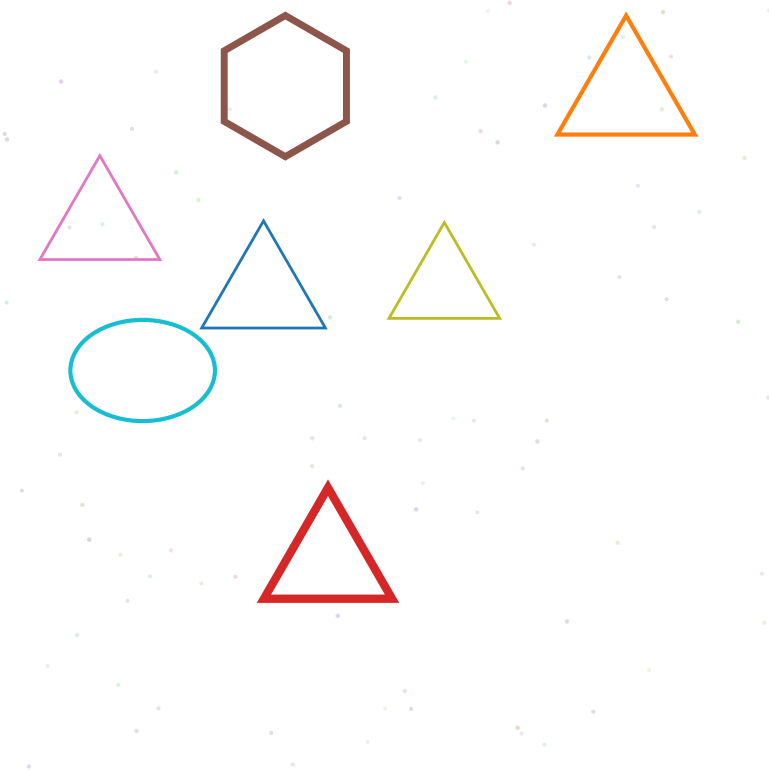[{"shape": "triangle", "thickness": 1, "radius": 0.46, "center": [0.342, 0.62]}, {"shape": "triangle", "thickness": 1.5, "radius": 0.52, "center": [0.813, 0.877]}, {"shape": "triangle", "thickness": 3, "radius": 0.48, "center": [0.426, 0.27]}, {"shape": "hexagon", "thickness": 2.5, "radius": 0.46, "center": [0.371, 0.888]}, {"shape": "triangle", "thickness": 1, "radius": 0.45, "center": [0.13, 0.708]}, {"shape": "triangle", "thickness": 1, "radius": 0.42, "center": [0.577, 0.628]}, {"shape": "oval", "thickness": 1.5, "radius": 0.47, "center": [0.185, 0.519]}]